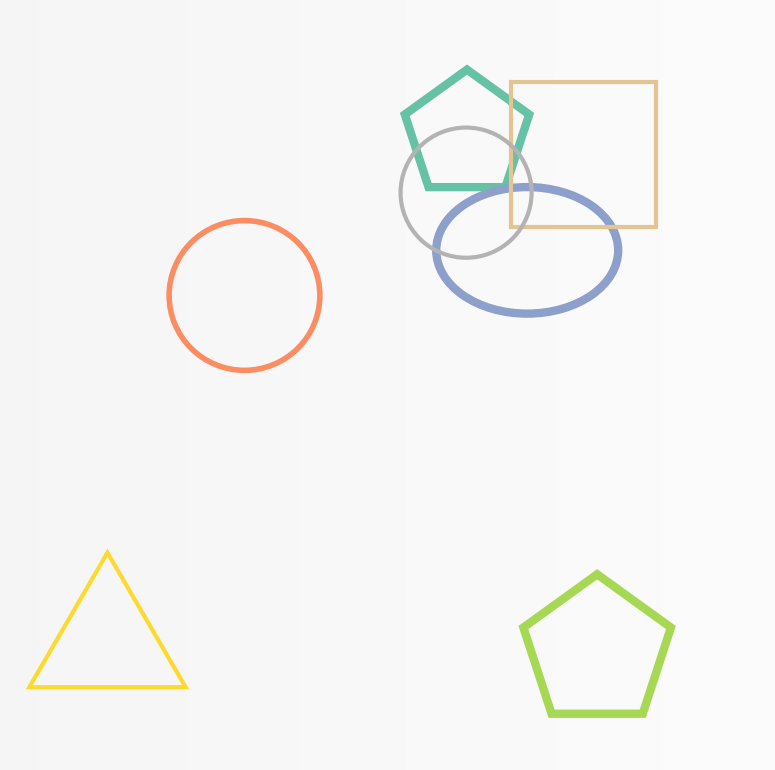[{"shape": "pentagon", "thickness": 3, "radius": 0.42, "center": [0.603, 0.825]}, {"shape": "circle", "thickness": 2, "radius": 0.49, "center": [0.315, 0.616]}, {"shape": "oval", "thickness": 3, "radius": 0.59, "center": [0.68, 0.675]}, {"shape": "pentagon", "thickness": 3, "radius": 0.5, "center": [0.771, 0.154]}, {"shape": "triangle", "thickness": 1.5, "radius": 0.58, "center": [0.139, 0.166]}, {"shape": "square", "thickness": 1.5, "radius": 0.47, "center": [0.753, 0.799]}, {"shape": "circle", "thickness": 1.5, "radius": 0.42, "center": [0.601, 0.75]}]